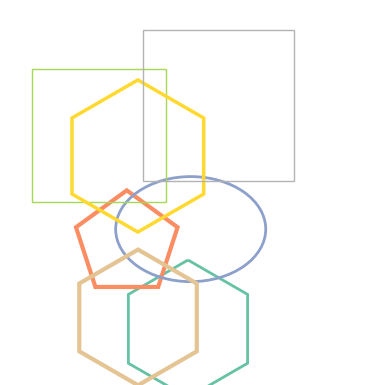[{"shape": "hexagon", "thickness": 2, "radius": 0.89, "center": [0.488, 0.146]}, {"shape": "pentagon", "thickness": 3, "radius": 0.69, "center": [0.329, 0.367]}, {"shape": "oval", "thickness": 2, "radius": 0.97, "center": [0.495, 0.405]}, {"shape": "square", "thickness": 1, "radius": 0.87, "center": [0.256, 0.648]}, {"shape": "hexagon", "thickness": 2.5, "radius": 0.99, "center": [0.358, 0.595]}, {"shape": "hexagon", "thickness": 3, "radius": 0.88, "center": [0.359, 0.176]}, {"shape": "square", "thickness": 1, "radius": 0.98, "center": [0.568, 0.725]}]